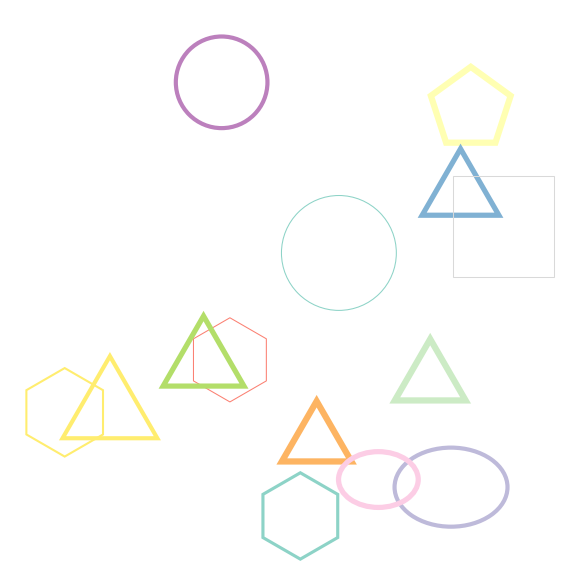[{"shape": "hexagon", "thickness": 1.5, "radius": 0.37, "center": [0.52, 0.106]}, {"shape": "circle", "thickness": 0.5, "radius": 0.5, "center": [0.587, 0.561]}, {"shape": "pentagon", "thickness": 3, "radius": 0.36, "center": [0.815, 0.811]}, {"shape": "oval", "thickness": 2, "radius": 0.49, "center": [0.781, 0.156]}, {"shape": "hexagon", "thickness": 0.5, "radius": 0.36, "center": [0.398, 0.376]}, {"shape": "triangle", "thickness": 2.5, "radius": 0.38, "center": [0.797, 0.665]}, {"shape": "triangle", "thickness": 3, "radius": 0.35, "center": [0.548, 0.235]}, {"shape": "triangle", "thickness": 2.5, "radius": 0.4, "center": [0.352, 0.371]}, {"shape": "oval", "thickness": 2.5, "radius": 0.34, "center": [0.655, 0.169]}, {"shape": "square", "thickness": 0.5, "radius": 0.44, "center": [0.871, 0.606]}, {"shape": "circle", "thickness": 2, "radius": 0.4, "center": [0.384, 0.857]}, {"shape": "triangle", "thickness": 3, "radius": 0.35, "center": [0.745, 0.341]}, {"shape": "hexagon", "thickness": 1, "radius": 0.38, "center": [0.112, 0.285]}, {"shape": "triangle", "thickness": 2, "radius": 0.47, "center": [0.19, 0.288]}]